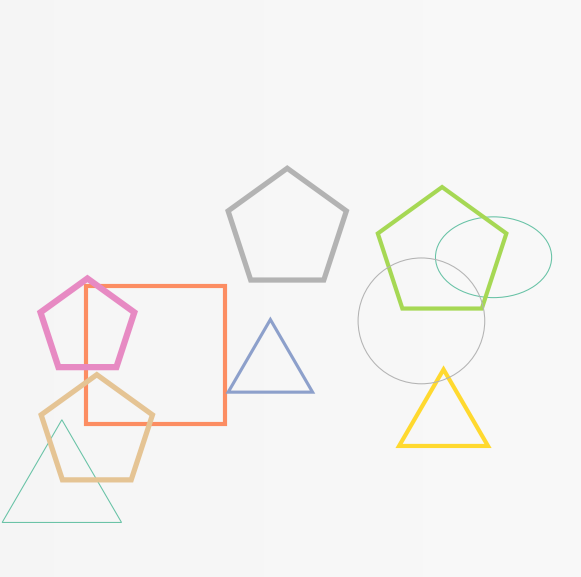[{"shape": "triangle", "thickness": 0.5, "radius": 0.59, "center": [0.106, 0.154]}, {"shape": "oval", "thickness": 0.5, "radius": 0.5, "center": [0.849, 0.554]}, {"shape": "square", "thickness": 2, "radius": 0.6, "center": [0.268, 0.385]}, {"shape": "triangle", "thickness": 1.5, "radius": 0.42, "center": [0.465, 0.362]}, {"shape": "pentagon", "thickness": 3, "radius": 0.42, "center": [0.15, 0.432]}, {"shape": "pentagon", "thickness": 2, "radius": 0.58, "center": [0.761, 0.559]}, {"shape": "triangle", "thickness": 2, "radius": 0.44, "center": [0.763, 0.271]}, {"shape": "pentagon", "thickness": 2.5, "radius": 0.5, "center": [0.167, 0.25]}, {"shape": "pentagon", "thickness": 2.5, "radius": 0.53, "center": [0.494, 0.601]}, {"shape": "circle", "thickness": 0.5, "radius": 0.54, "center": [0.725, 0.443]}]